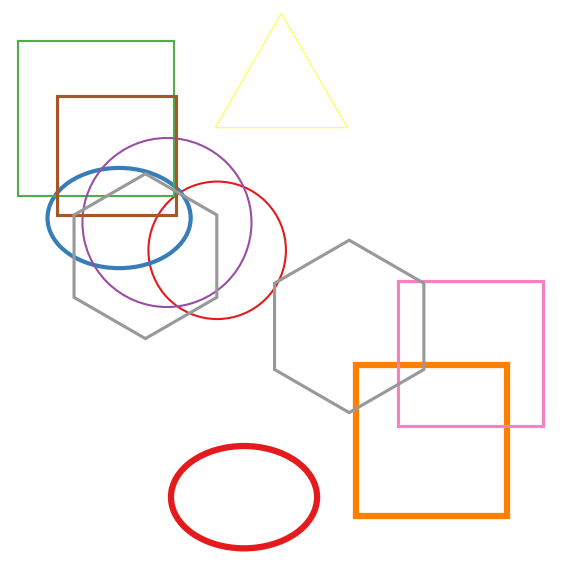[{"shape": "circle", "thickness": 1, "radius": 0.6, "center": [0.376, 0.566]}, {"shape": "oval", "thickness": 3, "radius": 0.63, "center": [0.423, 0.138]}, {"shape": "oval", "thickness": 2, "radius": 0.62, "center": [0.206, 0.622]}, {"shape": "square", "thickness": 1, "radius": 0.67, "center": [0.166, 0.794]}, {"shape": "circle", "thickness": 1, "radius": 0.73, "center": [0.289, 0.614]}, {"shape": "square", "thickness": 3, "radius": 0.65, "center": [0.748, 0.236]}, {"shape": "triangle", "thickness": 0.5, "radius": 0.66, "center": [0.487, 0.844]}, {"shape": "square", "thickness": 1.5, "radius": 0.52, "center": [0.202, 0.73]}, {"shape": "square", "thickness": 1.5, "radius": 0.63, "center": [0.814, 0.387]}, {"shape": "hexagon", "thickness": 1.5, "radius": 0.75, "center": [0.605, 0.434]}, {"shape": "hexagon", "thickness": 1.5, "radius": 0.71, "center": [0.252, 0.556]}]